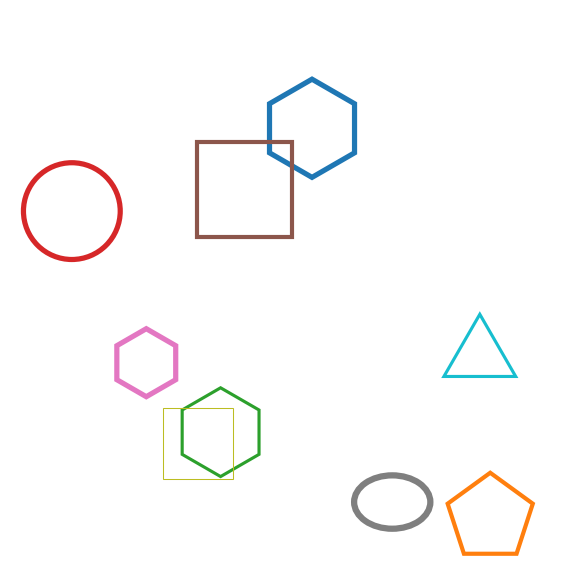[{"shape": "hexagon", "thickness": 2.5, "radius": 0.43, "center": [0.54, 0.777]}, {"shape": "pentagon", "thickness": 2, "radius": 0.39, "center": [0.849, 0.103]}, {"shape": "hexagon", "thickness": 1.5, "radius": 0.38, "center": [0.382, 0.251]}, {"shape": "circle", "thickness": 2.5, "radius": 0.42, "center": [0.124, 0.634]}, {"shape": "square", "thickness": 2, "radius": 0.41, "center": [0.423, 0.671]}, {"shape": "hexagon", "thickness": 2.5, "radius": 0.29, "center": [0.253, 0.371]}, {"shape": "oval", "thickness": 3, "radius": 0.33, "center": [0.679, 0.13]}, {"shape": "square", "thickness": 0.5, "radius": 0.31, "center": [0.343, 0.231]}, {"shape": "triangle", "thickness": 1.5, "radius": 0.36, "center": [0.831, 0.383]}]